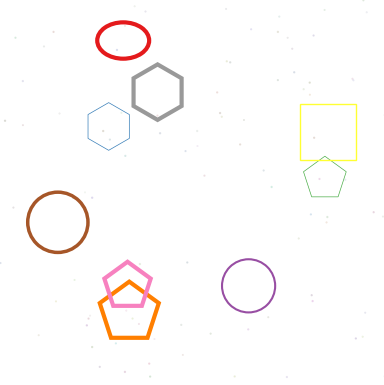[{"shape": "oval", "thickness": 3, "radius": 0.34, "center": [0.32, 0.895]}, {"shape": "hexagon", "thickness": 0.5, "radius": 0.31, "center": [0.282, 0.672]}, {"shape": "pentagon", "thickness": 0.5, "radius": 0.29, "center": [0.844, 0.536]}, {"shape": "circle", "thickness": 1.5, "radius": 0.35, "center": [0.646, 0.258]}, {"shape": "pentagon", "thickness": 3, "radius": 0.4, "center": [0.336, 0.188]}, {"shape": "square", "thickness": 1, "radius": 0.37, "center": [0.851, 0.657]}, {"shape": "circle", "thickness": 2.5, "radius": 0.39, "center": [0.15, 0.423]}, {"shape": "pentagon", "thickness": 3, "radius": 0.32, "center": [0.331, 0.257]}, {"shape": "hexagon", "thickness": 3, "radius": 0.36, "center": [0.409, 0.761]}]